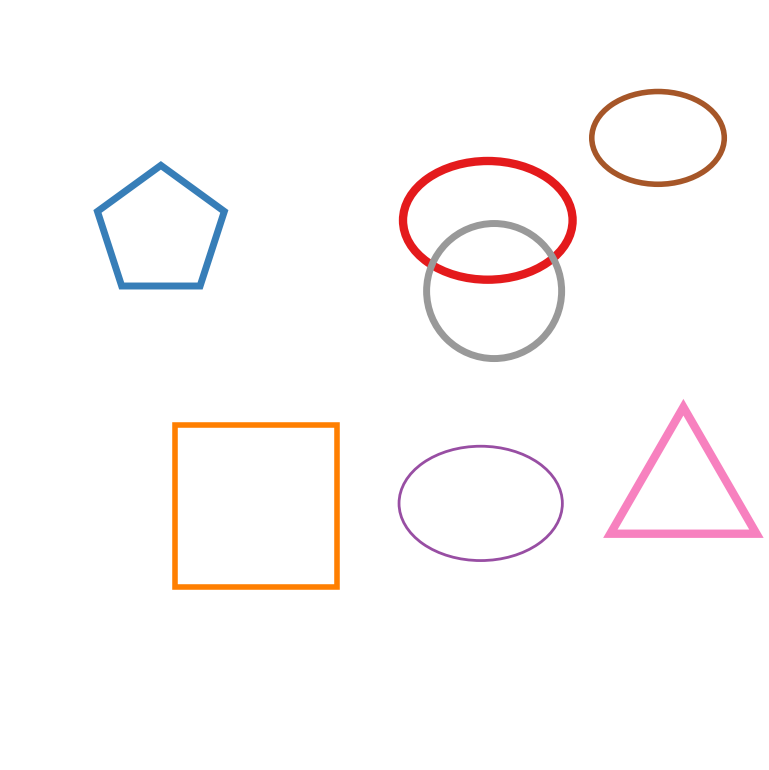[{"shape": "oval", "thickness": 3, "radius": 0.55, "center": [0.634, 0.714]}, {"shape": "pentagon", "thickness": 2.5, "radius": 0.43, "center": [0.209, 0.699]}, {"shape": "oval", "thickness": 1, "radius": 0.53, "center": [0.624, 0.346]}, {"shape": "square", "thickness": 2, "radius": 0.53, "center": [0.333, 0.342]}, {"shape": "oval", "thickness": 2, "radius": 0.43, "center": [0.855, 0.821]}, {"shape": "triangle", "thickness": 3, "radius": 0.55, "center": [0.888, 0.362]}, {"shape": "circle", "thickness": 2.5, "radius": 0.44, "center": [0.642, 0.622]}]